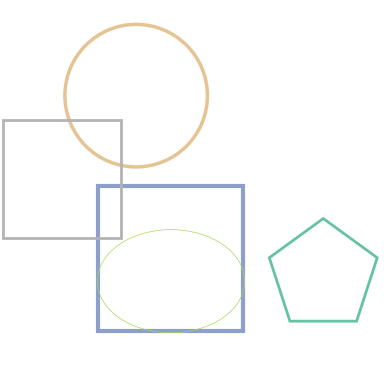[{"shape": "pentagon", "thickness": 2, "radius": 0.74, "center": [0.84, 0.285]}, {"shape": "square", "thickness": 3, "radius": 0.94, "center": [0.443, 0.33]}, {"shape": "oval", "thickness": 0.5, "radius": 0.96, "center": [0.444, 0.27]}, {"shape": "circle", "thickness": 2.5, "radius": 0.93, "center": [0.354, 0.752]}, {"shape": "square", "thickness": 2, "radius": 0.77, "center": [0.161, 0.536]}]